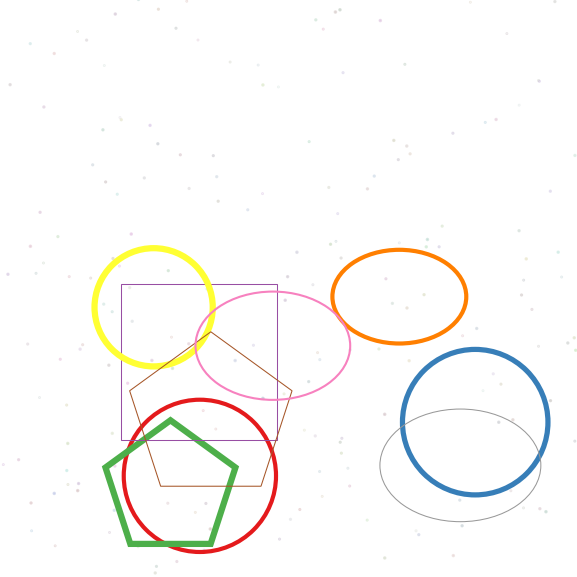[{"shape": "circle", "thickness": 2, "radius": 0.66, "center": [0.346, 0.175]}, {"shape": "circle", "thickness": 2.5, "radius": 0.63, "center": [0.823, 0.268]}, {"shape": "pentagon", "thickness": 3, "radius": 0.59, "center": [0.295, 0.153]}, {"shape": "square", "thickness": 0.5, "radius": 0.67, "center": [0.344, 0.372]}, {"shape": "oval", "thickness": 2, "radius": 0.58, "center": [0.692, 0.485]}, {"shape": "circle", "thickness": 3, "radius": 0.51, "center": [0.266, 0.467]}, {"shape": "pentagon", "thickness": 0.5, "radius": 0.74, "center": [0.365, 0.277]}, {"shape": "oval", "thickness": 1, "radius": 0.67, "center": [0.472, 0.4]}, {"shape": "oval", "thickness": 0.5, "radius": 0.7, "center": [0.797, 0.193]}]